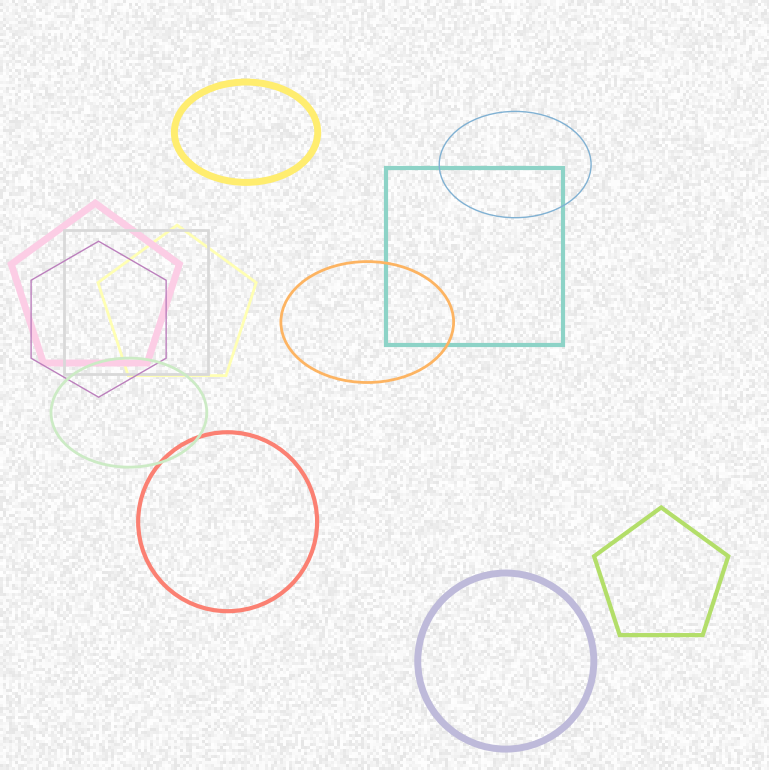[{"shape": "square", "thickness": 1.5, "radius": 0.58, "center": [0.616, 0.667]}, {"shape": "pentagon", "thickness": 1, "radius": 0.54, "center": [0.23, 0.6]}, {"shape": "circle", "thickness": 2.5, "radius": 0.57, "center": [0.657, 0.141]}, {"shape": "circle", "thickness": 1.5, "radius": 0.58, "center": [0.296, 0.322]}, {"shape": "oval", "thickness": 0.5, "radius": 0.49, "center": [0.669, 0.786]}, {"shape": "oval", "thickness": 1, "radius": 0.56, "center": [0.477, 0.582]}, {"shape": "pentagon", "thickness": 1.5, "radius": 0.46, "center": [0.859, 0.249]}, {"shape": "pentagon", "thickness": 2.5, "radius": 0.57, "center": [0.124, 0.621]}, {"shape": "square", "thickness": 1, "radius": 0.47, "center": [0.177, 0.607]}, {"shape": "hexagon", "thickness": 0.5, "radius": 0.51, "center": [0.128, 0.585]}, {"shape": "oval", "thickness": 1, "radius": 0.51, "center": [0.167, 0.464]}, {"shape": "oval", "thickness": 2.5, "radius": 0.47, "center": [0.32, 0.828]}]